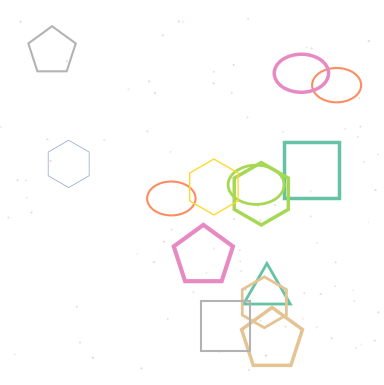[{"shape": "square", "thickness": 2.5, "radius": 0.36, "center": [0.809, 0.559]}, {"shape": "triangle", "thickness": 2, "radius": 0.35, "center": [0.693, 0.245]}, {"shape": "oval", "thickness": 1.5, "radius": 0.32, "center": [0.874, 0.779]}, {"shape": "oval", "thickness": 1.5, "radius": 0.31, "center": [0.445, 0.485]}, {"shape": "hexagon", "thickness": 0.5, "radius": 0.31, "center": [0.178, 0.574]}, {"shape": "oval", "thickness": 2.5, "radius": 0.35, "center": [0.783, 0.81]}, {"shape": "pentagon", "thickness": 3, "radius": 0.4, "center": [0.528, 0.335]}, {"shape": "hexagon", "thickness": 2.5, "radius": 0.41, "center": [0.679, 0.497]}, {"shape": "oval", "thickness": 2, "radius": 0.36, "center": [0.665, 0.52]}, {"shape": "hexagon", "thickness": 1, "radius": 0.36, "center": [0.556, 0.514]}, {"shape": "pentagon", "thickness": 2.5, "radius": 0.42, "center": [0.707, 0.118]}, {"shape": "hexagon", "thickness": 2, "radius": 0.33, "center": [0.687, 0.215]}, {"shape": "square", "thickness": 1.5, "radius": 0.32, "center": [0.586, 0.154]}, {"shape": "pentagon", "thickness": 1.5, "radius": 0.32, "center": [0.135, 0.867]}]